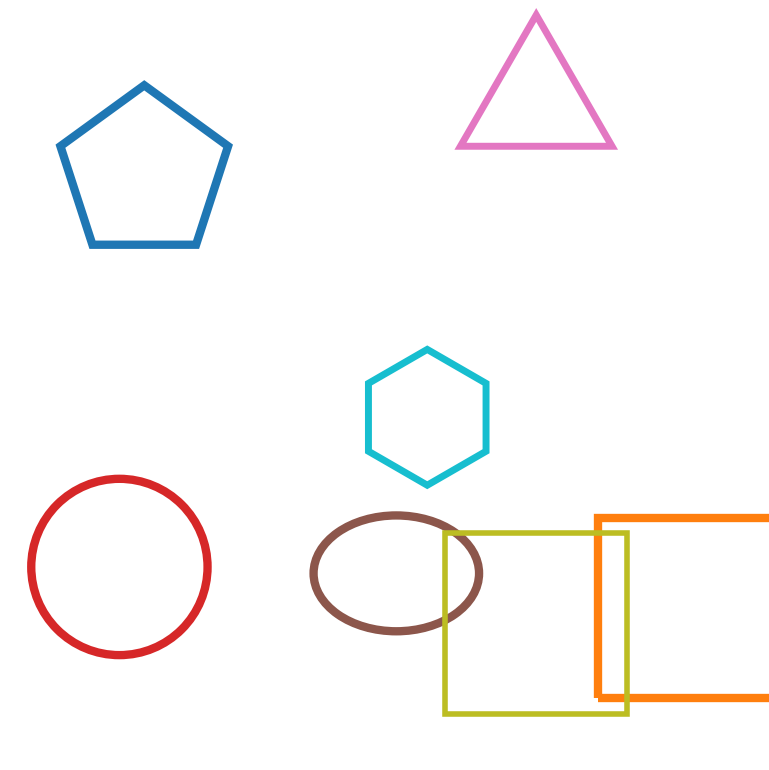[{"shape": "pentagon", "thickness": 3, "radius": 0.57, "center": [0.187, 0.775]}, {"shape": "square", "thickness": 3, "radius": 0.58, "center": [0.893, 0.21]}, {"shape": "circle", "thickness": 3, "radius": 0.57, "center": [0.155, 0.264]}, {"shape": "oval", "thickness": 3, "radius": 0.54, "center": [0.515, 0.255]}, {"shape": "triangle", "thickness": 2.5, "radius": 0.57, "center": [0.696, 0.867]}, {"shape": "square", "thickness": 2, "radius": 0.59, "center": [0.696, 0.19]}, {"shape": "hexagon", "thickness": 2.5, "radius": 0.44, "center": [0.555, 0.458]}]